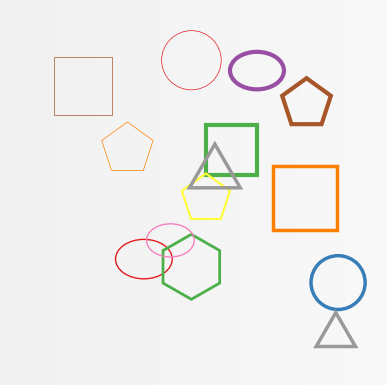[{"shape": "oval", "thickness": 1, "radius": 0.37, "center": [0.371, 0.327]}, {"shape": "circle", "thickness": 0.5, "radius": 0.38, "center": [0.494, 0.843]}, {"shape": "circle", "thickness": 2.5, "radius": 0.35, "center": [0.872, 0.266]}, {"shape": "hexagon", "thickness": 2, "radius": 0.42, "center": [0.494, 0.307]}, {"shape": "square", "thickness": 3, "radius": 0.33, "center": [0.597, 0.61]}, {"shape": "oval", "thickness": 3, "radius": 0.35, "center": [0.663, 0.817]}, {"shape": "square", "thickness": 2.5, "radius": 0.41, "center": [0.787, 0.486]}, {"shape": "pentagon", "thickness": 0.5, "radius": 0.35, "center": [0.329, 0.613]}, {"shape": "pentagon", "thickness": 1.5, "radius": 0.33, "center": [0.531, 0.484]}, {"shape": "square", "thickness": 0.5, "radius": 0.38, "center": [0.214, 0.777]}, {"shape": "pentagon", "thickness": 3, "radius": 0.33, "center": [0.791, 0.731]}, {"shape": "oval", "thickness": 1, "radius": 0.31, "center": [0.44, 0.376]}, {"shape": "triangle", "thickness": 2.5, "radius": 0.38, "center": [0.554, 0.55]}, {"shape": "triangle", "thickness": 2.5, "radius": 0.29, "center": [0.867, 0.129]}]